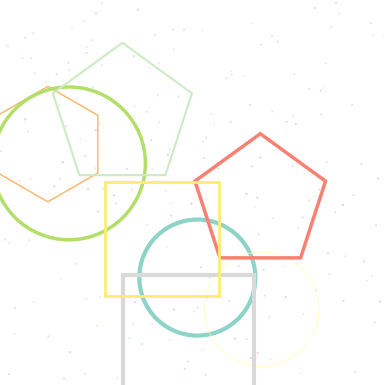[{"shape": "circle", "thickness": 3, "radius": 0.75, "center": [0.513, 0.279]}, {"shape": "circle", "thickness": 0.5, "radius": 0.74, "center": [0.68, 0.197]}, {"shape": "pentagon", "thickness": 2.5, "radius": 0.89, "center": [0.676, 0.474]}, {"shape": "hexagon", "thickness": 1, "radius": 0.75, "center": [0.124, 0.626]}, {"shape": "circle", "thickness": 2.5, "radius": 0.99, "center": [0.179, 0.576]}, {"shape": "square", "thickness": 3, "radius": 0.85, "center": [0.49, 0.115]}, {"shape": "pentagon", "thickness": 1.5, "radius": 0.95, "center": [0.318, 0.699]}, {"shape": "square", "thickness": 2, "radius": 0.73, "center": [0.421, 0.379]}]